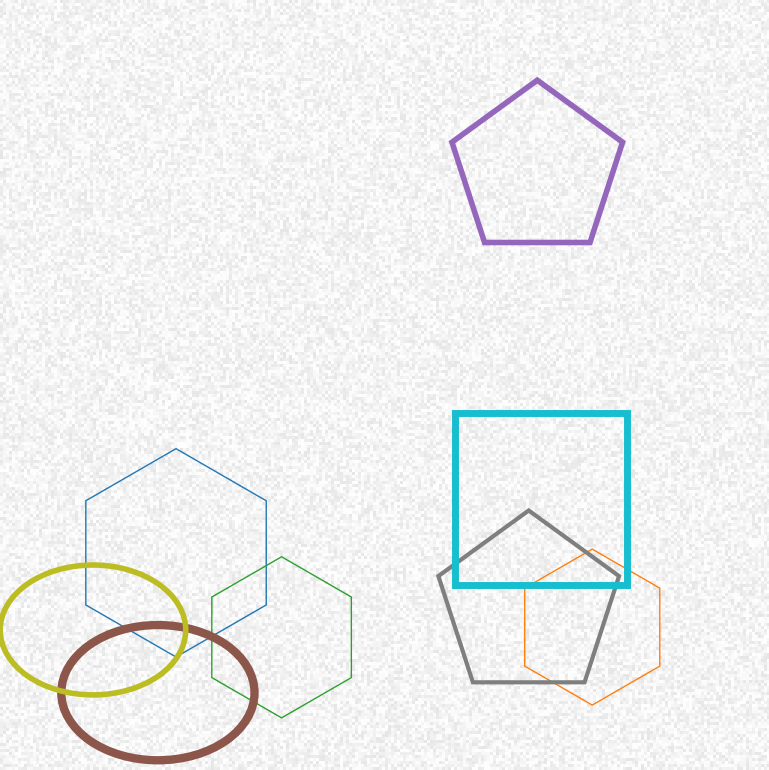[{"shape": "hexagon", "thickness": 0.5, "radius": 0.68, "center": [0.229, 0.282]}, {"shape": "hexagon", "thickness": 0.5, "radius": 0.51, "center": [0.769, 0.186]}, {"shape": "hexagon", "thickness": 0.5, "radius": 0.52, "center": [0.366, 0.172]}, {"shape": "pentagon", "thickness": 2, "radius": 0.58, "center": [0.698, 0.779]}, {"shape": "oval", "thickness": 3, "radius": 0.63, "center": [0.205, 0.1]}, {"shape": "pentagon", "thickness": 1.5, "radius": 0.62, "center": [0.687, 0.214]}, {"shape": "oval", "thickness": 2, "radius": 0.6, "center": [0.121, 0.182]}, {"shape": "square", "thickness": 2.5, "radius": 0.56, "center": [0.702, 0.351]}]